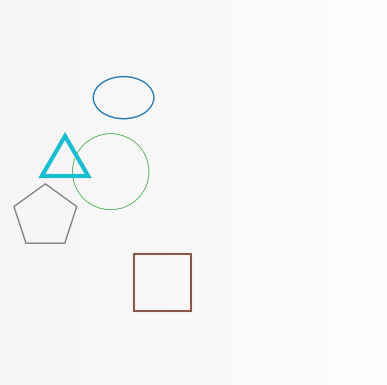[{"shape": "oval", "thickness": 1, "radius": 0.39, "center": [0.319, 0.746]}, {"shape": "circle", "thickness": 0.5, "radius": 0.49, "center": [0.286, 0.554]}, {"shape": "square", "thickness": 1.5, "radius": 0.37, "center": [0.419, 0.266]}, {"shape": "pentagon", "thickness": 1, "radius": 0.43, "center": [0.117, 0.437]}, {"shape": "triangle", "thickness": 3, "radius": 0.35, "center": [0.168, 0.577]}]